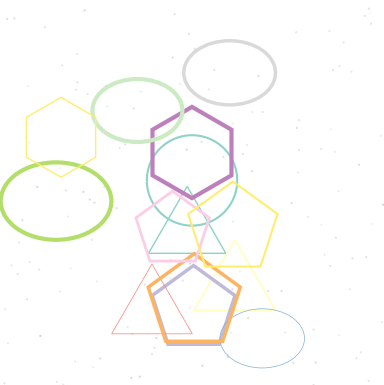[{"shape": "circle", "thickness": 1.5, "radius": 0.59, "center": [0.499, 0.531]}, {"shape": "triangle", "thickness": 1, "radius": 0.58, "center": [0.486, 0.4]}, {"shape": "triangle", "thickness": 1, "radius": 0.61, "center": [0.61, 0.255]}, {"shape": "pentagon", "thickness": 2.5, "radius": 0.57, "center": [0.503, 0.197]}, {"shape": "triangle", "thickness": 0.5, "radius": 0.6, "center": [0.395, 0.193]}, {"shape": "oval", "thickness": 0.5, "radius": 0.55, "center": [0.681, 0.121]}, {"shape": "pentagon", "thickness": 2.5, "radius": 0.63, "center": [0.505, 0.215]}, {"shape": "oval", "thickness": 3, "radius": 0.72, "center": [0.146, 0.478]}, {"shape": "pentagon", "thickness": 2, "radius": 0.5, "center": [0.448, 0.403]}, {"shape": "oval", "thickness": 2.5, "radius": 0.6, "center": [0.596, 0.811]}, {"shape": "hexagon", "thickness": 3, "radius": 0.59, "center": [0.499, 0.604]}, {"shape": "oval", "thickness": 3, "radius": 0.58, "center": [0.357, 0.713]}, {"shape": "pentagon", "thickness": 1.5, "radius": 0.61, "center": [0.605, 0.406]}, {"shape": "hexagon", "thickness": 1, "radius": 0.52, "center": [0.159, 0.643]}]